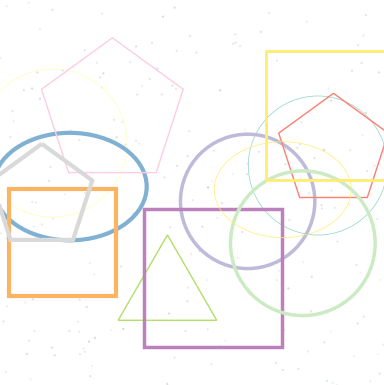[{"shape": "circle", "thickness": 0.5, "radius": 0.9, "center": [0.826, 0.57]}, {"shape": "circle", "thickness": 0.5, "radius": 0.96, "center": [0.137, 0.628]}, {"shape": "circle", "thickness": 2.5, "radius": 0.87, "center": [0.643, 0.477]}, {"shape": "pentagon", "thickness": 1, "radius": 0.75, "center": [0.866, 0.608]}, {"shape": "oval", "thickness": 3, "radius": 1.0, "center": [0.182, 0.515]}, {"shape": "square", "thickness": 3, "radius": 0.7, "center": [0.162, 0.37]}, {"shape": "triangle", "thickness": 1, "radius": 0.74, "center": [0.435, 0.242]}, {"shape": "pentagon", "thickness": 1, "radius": 0.97, "center": [0.292, 0.708]}, {"shape": "pentagon", "thickness": 3, "radius": 0.69, "center": [0.109, 0.489]}, {"shape": "square", "thickness": 2.5, "radius": 0.9, "center": [0.554, 0.278]}, {"shape": "circle", "thickness": 2.5, "radius": 0.94, "center": [0.787, 0.368]}, {"shape": "square", "thickness": 2, "radius": 0.84, "center": [0.86, 0.701]}, {"shape": "oval", "thickness": 0.5, "radius": 0.89, "center": [0.734, 0.507]}]